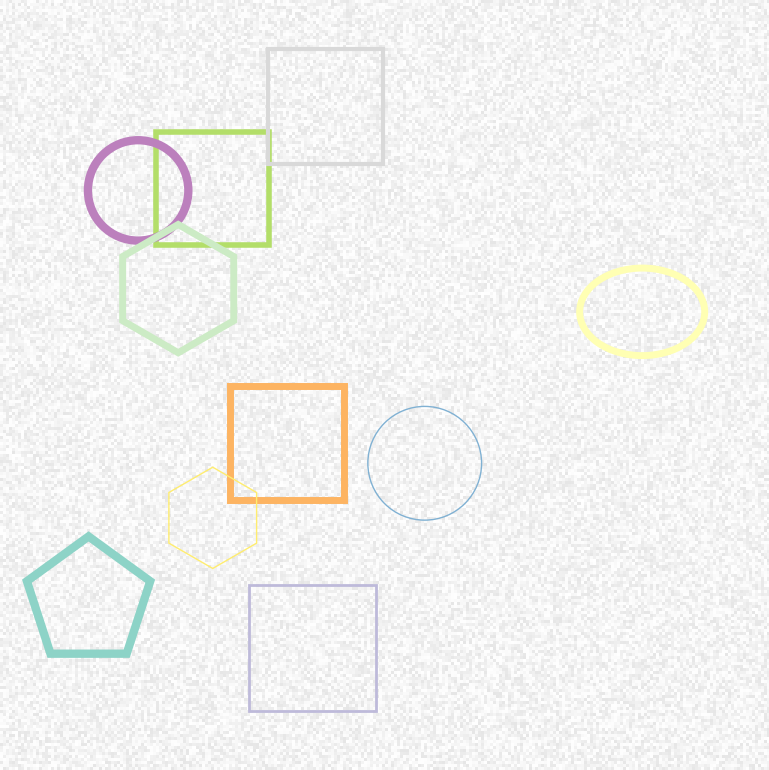[{"shape": "pentagon", "thickness": 3, "radius": 0.42, "center": [0.115, 0.219]}, {"shape": "oval", "thickness": 2.5, "radius": 0.41, "center": [0.834, 0.595]}, {"shape": "square", "thickness": 1, "radius": 0.41, "center": [0.405, 0.158]}, {"shape": "circle", "thickness": 0.5, "radius": 0.37, "center": [0.552, 0.398]}, {"shape": "square", "thickness": 2.5, "radius": 0.37, "center": [0.373, 0.425]}, {"shape": "square", "thickness": 2, "radius": 0.37, "center": [0.276, 0.755]}, {"shape": "square", "thickness": 1.5, "radius": 0.37, "center": [0.423, 0.862]}, {"shape": "circle", "thickness": 3, "radius": 0.33, "center": [0.179, 0.753]}, {"shape": "hexagon", "thickness": 2.5, "radius": 0.42, "center": [0.231, 0.625]}, {"shape": "hexagon", "thickness": 0.5, "radius": 0.33, "center": [0.276, 0.327]}]